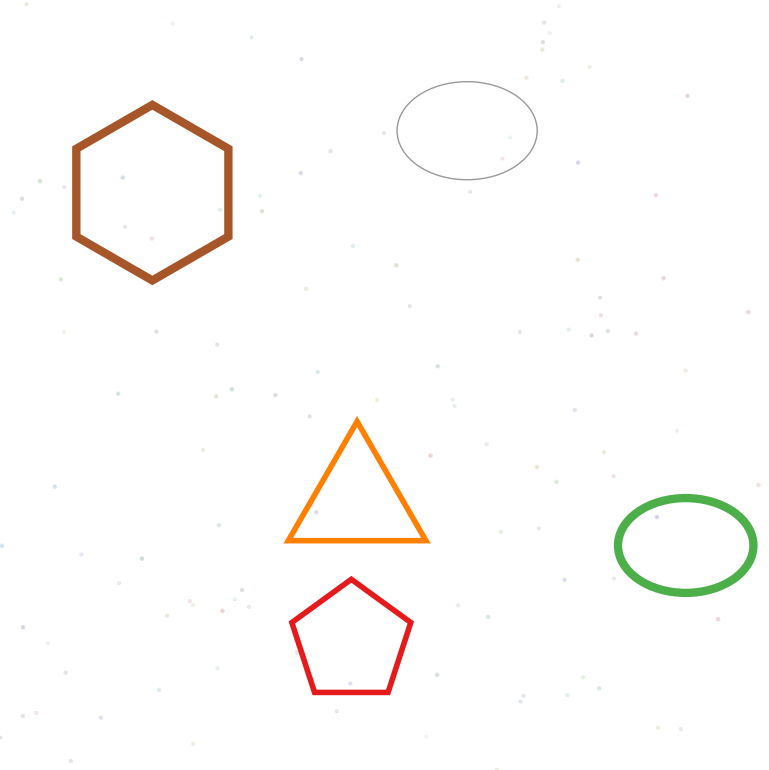[{"shape": "pentagon", "thickness": 2, "radius": 0.41, "center": [0.456, 0.166]}, {"shape": "oval", "thickness": 3, "radius": 0.44, "center": [0.891, 0.292]}, {"shape": "triangle", "thickness": 2, "radius": 0.52, "center": [0.464, 0.349]}, {"shape": "hexagon", "thickness": 3, "radius": 0.57, "center": [0.198, 0.75]}, {"shape": "oval", "thickness": 0.5, "radius": 0.45, "center": [0.607, 0.83]}]